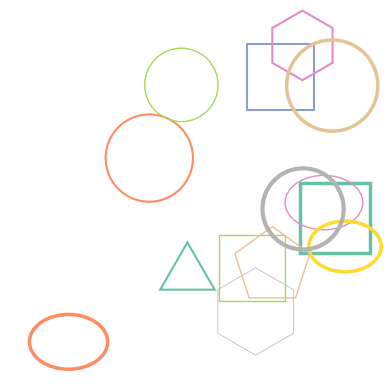[{"shape": "triangle", "thickness": 1.5, "radius": 0.41, "center": [0.487, 0.288]}, {"shape": "square", "thickness": 2.5, "radius": 0.46, "center": [0.871, 0.434]}, {"shape": "circle", "thickness": 1.5, "radius": 0.57, "center": [0.388, 0.589]}, {"shape": "oval", "thickness": 2.5, "radius": 0.51, "center": [0.178, 0.112]}, {"shape": "square", "thickness": 1.5, "radius": 0.43, "center": [0.729, 0.8]}, {"shape": "hexagon", "thickness": 1.5, "radius": 0.45, "center": [0.785, 0.882]}, {"shape": "oval", "thickness": 1, "radius": 0.5, "center": [0.841, 0.474]}, {"shape": "square", "thickness": 1, "radius": 0.43, "center": [0.655, 0.304]}, {"shape": "circle", "thickness": 1, "radius": 0.48, "center": [0.471, 0.779]}, {"shape": "oval", "thickness": 2.5, "radius": 0.47, "center": [0.896, 0.36]}, {"shape": "circle", "thickness": 2.5, "radius": 0.59, "center": [0.863, 0.778]}, {"shape": "pentagon", "thickness": 1, "radius": 0.51, "center": [0.707, 0.309]}, {"shape": "hexagon", "thickness": 0.5, "radius": 0.57, "center": [0.664, 0.191]}, {"shape": "circle", "thickness": 3, "radius": 0.53, "center": [0.787, 0.457]}]